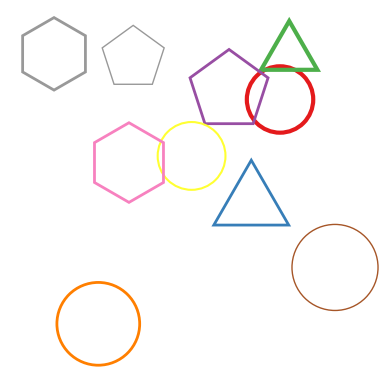[{"shape": "circle", "thickness": 3, "radius": 0.43, "center": [0.727, 0.742]}, {"shape": "triangle", "thickness": 2, "radius": 0.56, "center": [0.653, 0.472]}, {"shape": "triangle", "thickness": 3, "radius": 0.42, "center": [0.751, 0.861]}, {"shape": "pentagon", "thickness": 2, "radius": 0.53, "center": [0.595, 0.765]}, {"shape": "circle", "thickness": 2, "radius": 0.54, "center": [0.255, 0.159]}, {"shape": "circle", "thickness": 1.5, "radius": 0.44, "center": [0.498, 0.595]}, {"shape": "circle", "thickness": 1, "radius": 0.56, "center": [0.87, 0.305]}, {"shape": "hexagon", "thickness": 2, "radius": 0.52, "center": [0.335, 0.578]}, {"shape": "hexagon", "thickness": 2, "radius": 0.47, "center": [0.14, 0.86]}, {"shape": "pentagon", "thickness": 1, "radius": 0.42, "center": [0.346, 0.85]}]